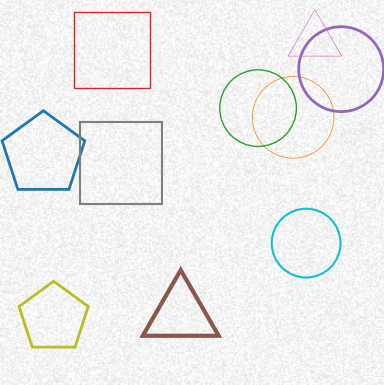[{"shape": "pentagon", "thickness": 2, "radius": 0.56, "center": [0.113, 0.599]}, {"shape": "circle", "thickness": 0.5, "radius": 0.53, "center": [0.761, 0.695]}, {"shape": "circle", "thickness": 1, "radius": 0.5, "center": [0.67, 0.719]}, {"shape": "square", "thickness": 1, "radius": 0.49, "center": [0.292, 0.87]}, {"shape": "circle", "thickness": 2, "radius": 0.55, "center": [0.886, 0.82]}, {"shape": "triangle", "thickness": 3, "radius": 0.57, "center": [0.469, 0.185]}, {"shape": "triangle", "thickness": 0.5, "radius": 0.4, "center": [0.818, 0.894]}, {"shape": "square", "thickness": 1.5, "radius": 0.53, "center": [0.313, 0.576]}, {"shape": "pentagon", "thickness": 2, "radius": 0.47, "center": [0.139, 0.175]}, {"shape": "circle", "thickness": 1.5, "radius": 0.45, "center": [0.795, 0.369]}]